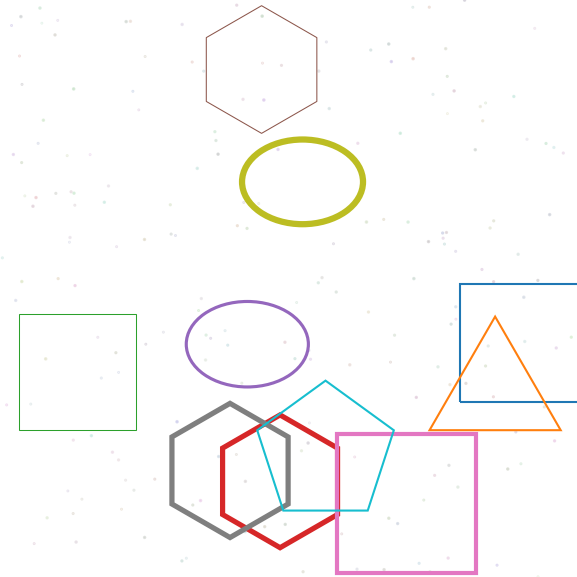[{"shape": "square", "thickness": 1, "radius": 0.51, "center": [0.9, 0.405]}, {"shape": "triangle", "thickness": 1, "radius": 0.66, "center": [0.857, 0.32]}, {"shape": "square", "thickness": 0.5, "radius": 0.5, "center": [0.134, 0.355]}, {"shape": "hexagon", "thickness": 2.5, "radius": 0.57, "center": [0.485, 0.166]}, {"shape": "oval", "thickness": 1.5, "radius": 0.53, "center": [0.428, 0.403]}, {"shape": "hexagon", "thickness": 0.5, "radius": 0.55, "center": [0.453, 0.879]}, {"shape": "square", "thickness": 2, "radius": 0.6, "center": [0.704, 0.128]}, {"shape": "hexagon", "thickness": 2.5, "radius": 0.58, "center": [0.398, 0.184]}, {"shape": "oval", "thickness": 3, "radius": 0.52, "center": [0.524, 0.684]}, {"shape": "pentagon", "thickness": 1, "radius": 0.62, "center": [0.564, 0.216]}]